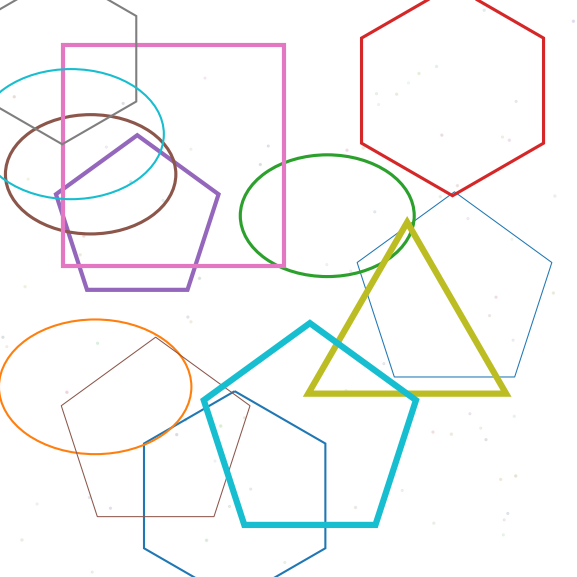[{"shape": "hexagon", "thickness": 1, "radius": 0.91, "center": [0.406, 0.14]}, {"shape": "pentagon", "thickness": 0.5, "radius": 0.89, "center": [0.787, 0.49]}, {"shape": "oval", "thickness": 1, "radius": 0.83, "center": [0.165, 0.329]}, {"shape": "oval", "thickness": 1.5, "radius": 0.75, "center": [0.567, 0.626]}, {"shape": "hexagon", "thickness": 1.5, "radius": 0.91, "center": [0.784, 0.842]}, {"shape": "pentagon", "thickness": 2, "radius": 0.74, "center": [0.238, 0.617]}, {"shape": "oval", "thickness": 1.5, "radius": 0.74, "center": [0.157, 0.697]}, {"shape": "pentagon", "thickness": 0.5, "radius": 0.86, "center": [0.27, 0.243]}, {"shape": "square", "thickness": 2, "radius": 0.96, "center": [0.3, 0.729]}, {"shape": "hexagon", "thickness": 1, "radius": 0.74, "center": [0.108, 0.897]}, {"shape": "triangle", "thickness": 3, "radius": 0.99, "center": [0.705, 0.416]}, {"shape": "pentagon", "thickness": 3, "radius": 0.97, "center": [0.537, 0.246]}, {"shape": "oval", "thickness": 1, "radius": 0.8, "center": [0.123, 0.767]}]